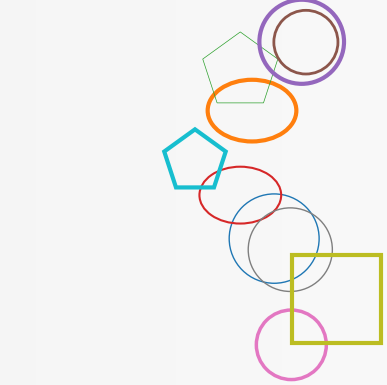[{"shape": "circle", "thickness": 1, "radius": 0.58, "center": [0.708, 0.38]}, {"shape": "oval", "thickness": 3, "radius": 0.57, "center": [0.65, 0.713]}, {"shape": "pentagon", "thickness": 0.5, "radius": 0.51, "center": [0.62, 0.815]}, {"shape": "oval", "thickness": 1.5, "radius": 0.53, "center": [0.62, 0.493]}, {"shape": "circle", "thickness": 3, "radius": 0.55, "center": [0.779, 0.891]}, {"shape": "circle", "thickness": 2, "radius": 0.41, "center": [0.789, 0.89]}, {"shape": "circle", "thickness": 2.5, "radius": 0.45, "center": [0.752, 0.104]}, {"shape": "circle", "thickness": 1, "radius": 0.54, "center": [0.749, 0.352]}, {"shape": "square", "thickness": 3, "radius": 0.57, "center": [0.868, 0.223]}, {"shape": "pentagon", "thickness": 3, "radius": 0.42, "center": [0.503, 0.581]}]